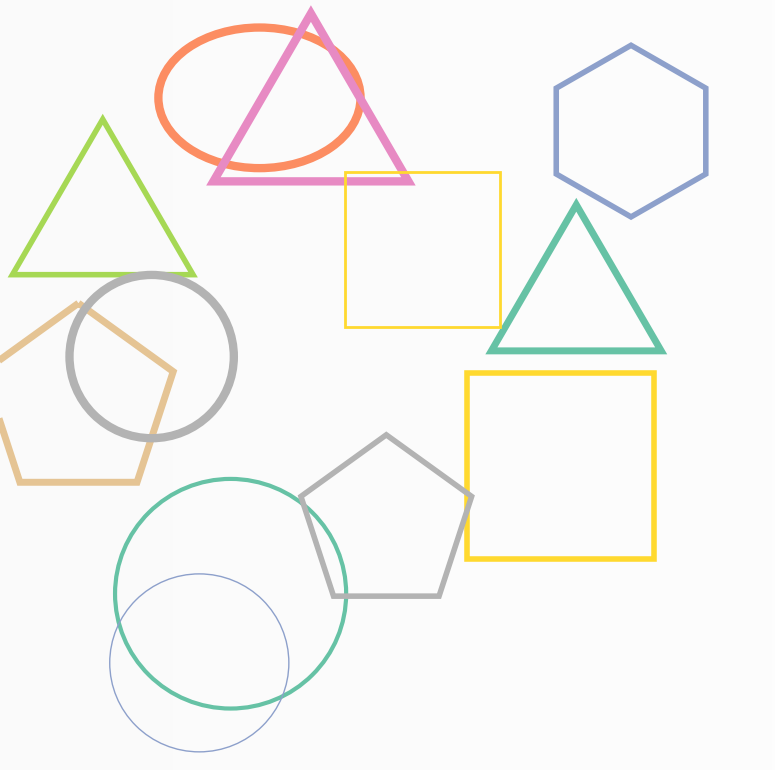[{"shape": "circle", "thickness": 1.5, "radius": 0.75, "center": [0.298, 0.229]}, {"shape": "triangle", "thickness": 2.5, "radius": 0.63, "center": [0.744, 0.608]}, {"shape": "oval", "thickness": 3, "radius": 0.65, "center": [0.335, 0.873]}, {"shape": "hexagon", "thickness": 2, "radius": 0.56, "center": [0.814, 0.83]}, {"shape": "circle", "thickness": 0.5, "radius": 0.58, "center": [0.257, 0.139]}, {"shape": "triangle", "thickness": 3, "radius": 0.73, "center": [0.401, 0.837]}, {"shape": "triangle", "thickness": 2, "radius": 0.67, "center": [0.133, 0.711]}, {"shape": "square", "thickness": 1, "radius": 0.5, "center": [0.545, 0.676]}, {"shape": "square", "thickness": 2, "radius": 0.6, "center": [0.723, 0.395]}, {"shape": "pentagon", "thickness": 2.5, "radius": 0.64, "center": [0.101, 0.478]}, {"shape": "pentagon", "thickness": 2, "radius": 0.58, "center": [0.498, 0.319]}, {"shape": "circle", "thickness": 3, "radius": 0.53, "center": [0.196, 0.537]}]